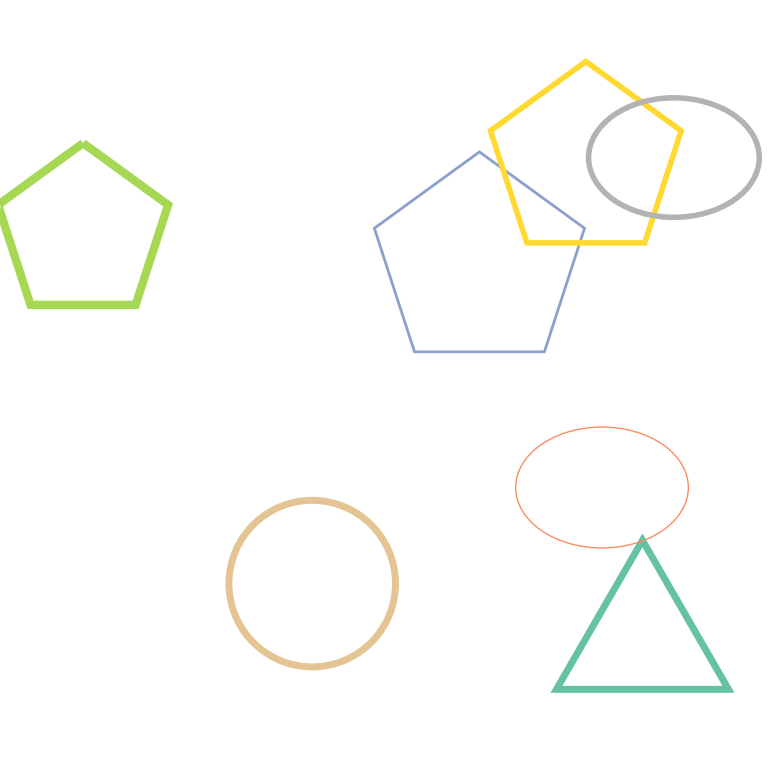[{"shape": "triangle", "thickness": 2.5, "radius": 0.64, "center": [0.834, 0.169]}, {"shape": "oval", "thickness": 0.5, "radius": 0.56, "center": [0.782, 0.367]}, {"shape": "pentagon", "thickness": 1, "radius": 0.72, "center": [0.623, 0.659]}, {"shape": "pentagon", "thickness": 3, "radius": 0.58, "center": [0.108, 0.698]}, {"shape": "pentagon", "thickness": 2, "radius": 0.65, "center": [0.761, 0.79]}, {"shape": "circle", "thickness": 2.5, "radius": 0.54, "center": [0.405, 0.242]}, {"shape": "oval", "thickness": 2, "radius": 0.55, "center": [0.875, 0.795]}]